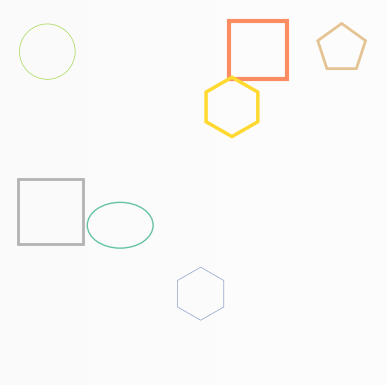[{"shape": "oval", "thickness": 1, "radius": 0.42, "center": [0.31, 0.415]}, {"shape": "square", "thickness": 3, "radius": 0.37, "center": [0.666, 0.87]}, {"shape": "hexagon", "thickness": 0.5, "radius": 0.34, "center": [0.518, 0.237]}, {"shape": "circle", "thickness": 0.5, "radius": 0.36, "center": [0.122, 0.866]}, {"shape": "hexagon", "thickness": 2.5, "radius": 0.39, "center": [0.599, 0.722]}, {"shape": "pentagon", "thickness": 2, "radius": 0.32, "center": [0.882, 0.874]}, {"shape": "square", "thickness": 2, "radius": 0.42, "center": [0.129, 0.45]}]